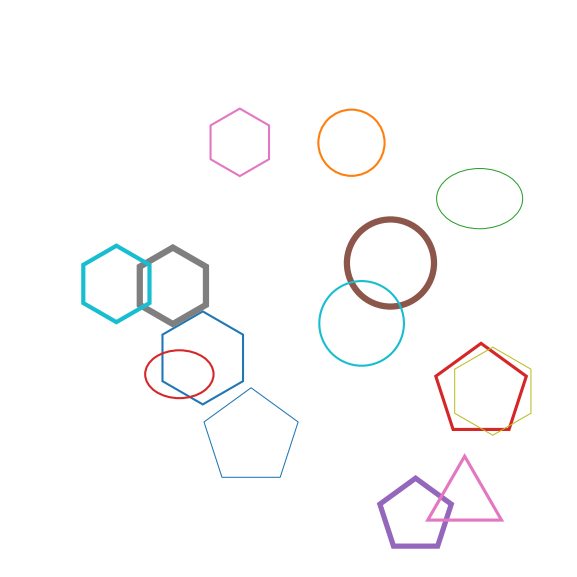[{"shape": "hexagon", "thickness": 1, "radius": 0.4, "center": [0.351, 0.379]}, {"shape": "pentagon", "thickness": 0.5, "radius": 0.43, "center": [0.435, 0.242]}, {"shape": "circle", "thickness": 1, "radius": 0.29, "center": [0.609, 0.752]}, {"shape": "oval", "thickness": 0.5, "radius": 0.37, "center": [0.831, 0.655]}, {"shape": "oval", "thickness": 1, "radius": 0.3, "center": [0.311, 0.351]}, {"shape": "pentagon", "thickness": 1.5, "radius": 0.41, "center": [0.833, 0.322]}, {"shape": "pentagon", "thickness": 2.5, "radius": 0.33, "center": [0.72, 0.106]}, {"shape": "circle", "thickness": 3, "radius": 0.38, "center": [0.676, 0.544]}, {"shape": "triangle", "thickness": 1.5, "radius": 0.37, "center": [0.805, 0.135]}, {"shape": "hexagon", "thickness": 1, "radius": 0.29, "center": [0.415, 0.753]}, {"shape": "hexagon", "thickness": 3, "radius": 0.33, "center": [0.299, 0.504]}, {"shape": "hexagon", "thickness": 0.5, "radius": 0.38, "center": [0.853, 0.322]}, {"shape": "hexagon", "thickness": 2, "radius": 0.33, "center": [0.202, 0.507]}, {"shape": "circle", "thickness": 1, "radius": 0.37, "center": [0.626, 0.439]}]